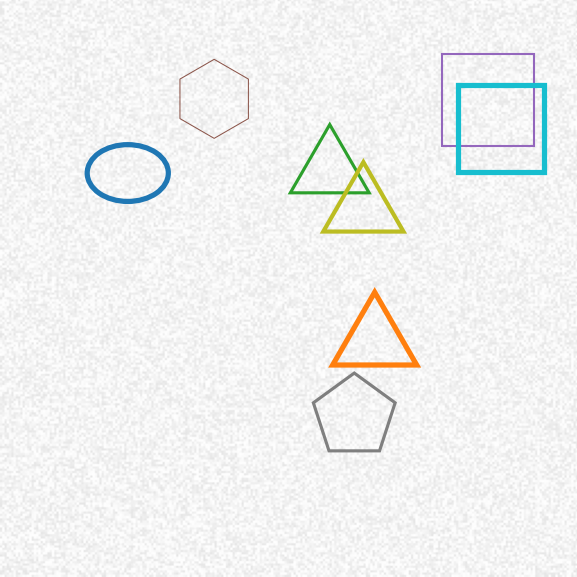[{"shape": "oval", "thickness": 2.5, "radius": 0.35, "center": [0.221, 0.699]}, {"shape": "triangle", "thickness": 2.5, "radius": 0.42, "center": [0.649, 0.409]}, {"shape": "triangle", "thickness": 1.5, "radius": 0.39, "center": [0.571, 0.705]}, {"shape": "square", "thickness": 1, "radius": 0.4, "center": [0.845, 0.826]}, {"shape": "hexagon", "thickness": 0.5, "radius": 0.34, "center": [0.371, 0.828]}, {"shape": "pentagon", "thickness": 1.5, "radius": 0.37, "center": [0.613, 0.279]}, {"shape": "triangle", "thickness": 2, "radius": 0.4, "center": [0.629, 0.638]}, {"shape": "square", "thickness": 2.5, "radius": 0.37, "center": [0.867, 0.776]}]